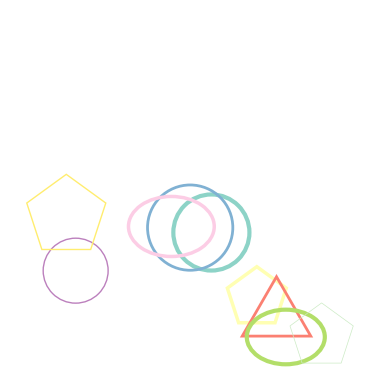[{"shape": "circle", "thickness": 3, "radius": 0.49, "center": [0.549, 0.396]}, {"shape": "pentagon", "thickness": 2.5, "radius": 0.4, "center": [0.667, 0.227]}, {"shape": "triangle", "thickness": 2, "radius": 0.51, "center": [0.718, 0.178]}, {"shape": "circle", "thickness": 2, "radius": 0.55, "center": [0.494, 0.409]}, {"shape": "oval", "thickness": 3, "radius": 0.51, "center": [0.742, 0.125]}, {"shape": "oval", "thickness": 2.5, "radius": 0.56, "center": [0.445, 0.412]}, {"shape": "circle", "thickness": 1, "radius": 0.42, "center": [0.197, 0.297]}, {"shape": "pentagon", "thickness": 0.5, "radius": 0.43, "center": [0.835, 0.127]}, {"shape": "pentagon", "thickness": 1, "radius": 0.54, "center": [0.172, 0.439]}]